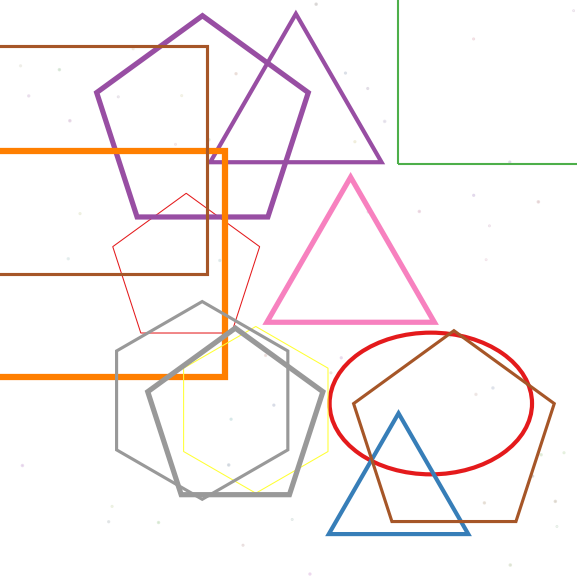[{"shape": "oval", "thickness": 2, "radius": 0.88, "center": [0.746, 0.3]}, {"shape": "pentagon", "thickness": 0.5, "radius": 0.67, "center": [0.322, 0.531]}, {"shape": "triangle", "thickness": 2, "radius": 0.7, "center": [0.69, 0.144]}, {"shape": "square", "thickness": 1, "radius": 0.92, "center": [0.874, 0.899]}, {"shape": "triangle", "thickness": 2, "radius": 0.86, "center": [0.512, 0.804]}, {"shape": "pentagon", "thickness": 2.5, "radius": 0.96, "center": [0.351, 0.779]}, {"shape": "square", "thickness": 3, "radius": 0.98, "center": [0.193, 0.542]}, {"shape": "hexagon", "thickness": 0.5, "radius": 0.72, "center": [0.443, 0.289]}, {"shape": "square", "thickness": 1.5, "radius": 0.99, "center": [0.162, 0.721]}, {"shape": "pentagon", "thickness": 1.5, "radius": 0.91, "center": [0.786, 0.244]}, {"shape": "triangle", "thickness": 2.5, "radius": 0.84, "center": [0.607, 0.525]}, {"shape": "pentagon", "thickness": 2.5, "radius": 0.8, "center": [0.407, 0.272]}, {"shape": "hexagon", "thickness": 1.5, "radius": 0.86, "center": [0.35, 0.306]}]